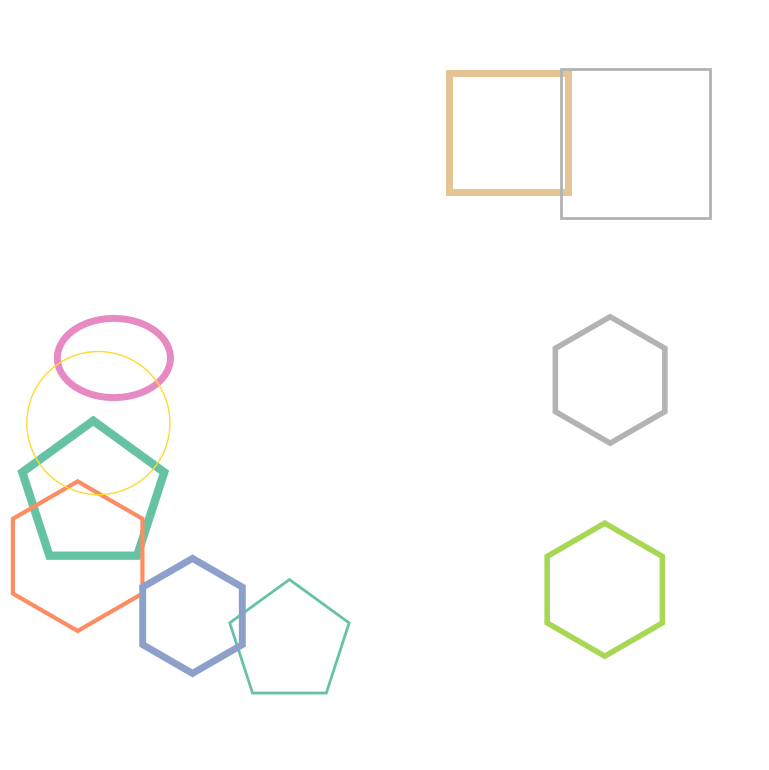[{"shape": "pentagon", "thickness": 1, "radius": 0.41, "center": [0.376, 0.166]}, {"shape": "pentagon", "thickness": 3, "radius": 0.48, "center": [0.121, 0.357]}, {"shape": "hexagon", "thickness": 1.5, "radius": 0.49, "center": [0.101, 0.278]}, {"shape": "hexagon", "thickness": 2.5, "radius": 0.37, "center": [0.25, 0.2]}, {"shape": "oval", "thickness": 2.5, "radius": 0.37, "center": [0.148, 0.535]}, {"shape": "hexagon", "thickness": 2, "radius": 0.43, "center": [0.785, 0.234]}, {"shape": "circle", "thickness": 0.5, "radius": 0.46, "center": [0.128, 0.451]}, {"shape": "square", "thickness": 2.5, "radius": 0.39, "center": [0.661, 0.828]}, {"shape": "square", "thickness": 1, "radius": 0.48, "center": [0.826, 0.814]}, {"shape": "hexagon", "thickness": 2, "radius": 0.41, "center": [0.792, 0.507]}]